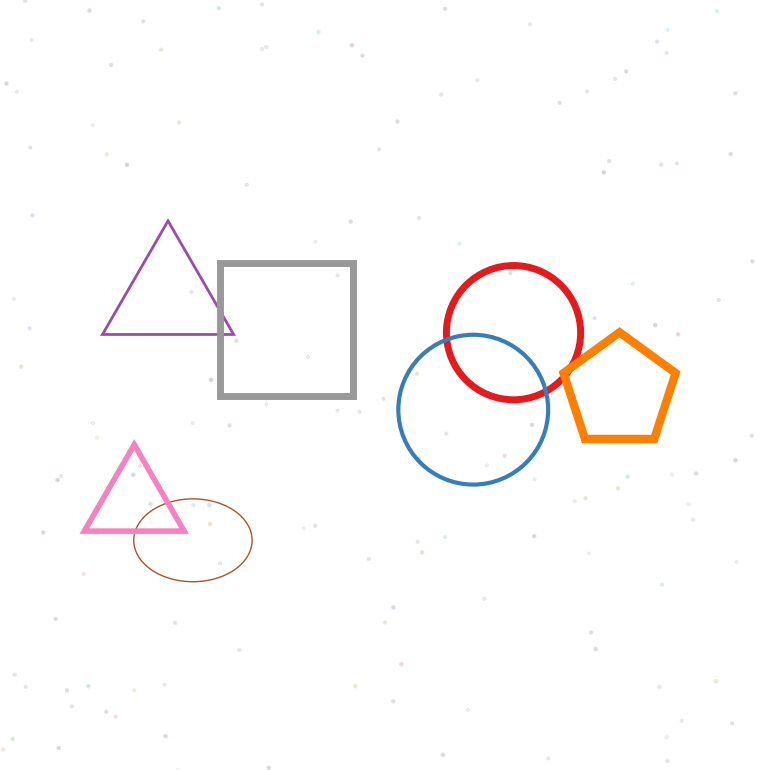[{"shape": "circle", "thickness": 2.5, "radius": 0.44, "center": [0.667, 0.568]}, {"shape": "circle", "thickness": 1.5, "radius": 0.49, "center": [0.615, 0.468]}, {"shape": "triangle", "thickness": 1, "radius": 0.49, "center": [0.218, 0.615]}, {"shape": "pentagon", "thickness": 3, "radius": 0.38, "center": [0.805, 0.492]}, {"shape": "oval", "thickness": 0.5, "radius": 0.38, "center": [0.251, 0.298]}, {"shape": "triangle", "thickness": 2, "radius": 0.37, "center": [0.174, 0.348]}, {"shape": "square", "thickness": 2.5, "radius": 0.43, "center": [0.372, 0.572]}]